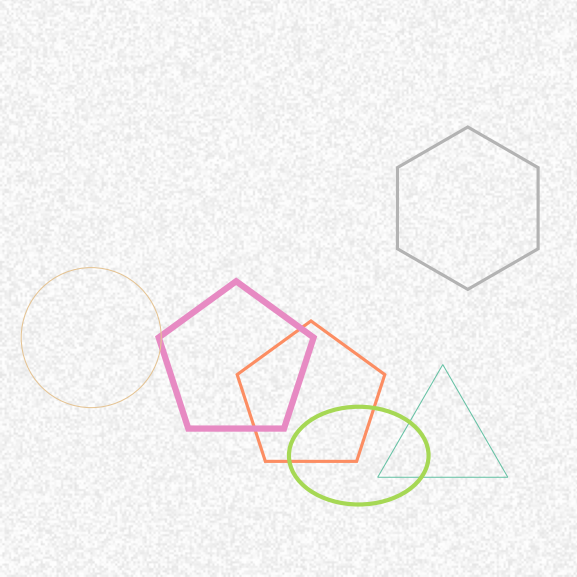[{"shape": "triangle", "thickness": 0.5, "radius": 0.65, "center": [0.767, 0.238]}, {"shape": "pentagon", "thickness": 1.5, "radius": 0.67, "center": [0.538, 0.309]}, {"shape": "pentagon", "thickness": 3, "radius": 0.71, "center": [0.409, 0.371]}, {"shape": "oval", "thickness": 2, "radius": 0.6, "center": [0.621, 0.21]}, {"shape": "circle", "thickness": 0.5, "radius": 0.61, "center": [0.158, 0.415]}, {"shape": "hexagon", "thickness": 1.5, "radius": 0.7, "center": [0.81, 0.639]}]